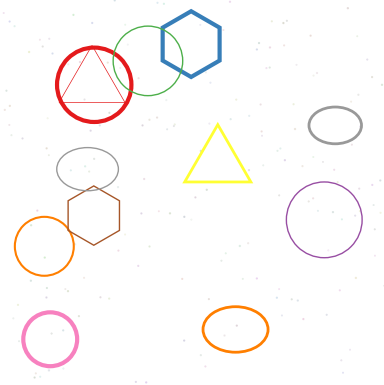[{"shape": "circle", "thickness": 3, "radius": 0.48, "center": [0.245, 0.78]}, {"shape": "triangle", "thickness": 0.5, "radius": 0.49, "center": [0.239, 0.783]}, {"shape": "hexagon", "thickness": 3, "radius": 0.43, "center": [0.496, 0.885]}, {"shape": "circle", "thickness": 1, "radius": 0.45, "center": [0.384, 0.842]}, {"shape": "circle", "thickness": 1, "radius": 0.49, "center": [0.842, 0.429]}, {"shape": "oval", "thickness": 2, "radius": 0.42, "center": [0.612, 0.144]}, {"shape": "circle", "thickness": 1.5, "radius": 0.38, "center": [0.115, 0.36]}, {"shape": "triangle", "thickness": 2, "radius": 0.5, "center": [0.566, 0.577]}, {"shape": "hexagon", "thickness": 1, "radius": 0.39, "center": [0.244, 0.44]}, {"shape": "circle", "thickness": 3, "radius": 0.35, "center": [0.13, 0.119]}, {"shape": "oval", "thickness": 2, "radius": 0.34, "center": [0.871, 0.674]}, {"shape": "oval", "thickness": 1, "radius": 0.4, "center": [0.227, 0.561]}]